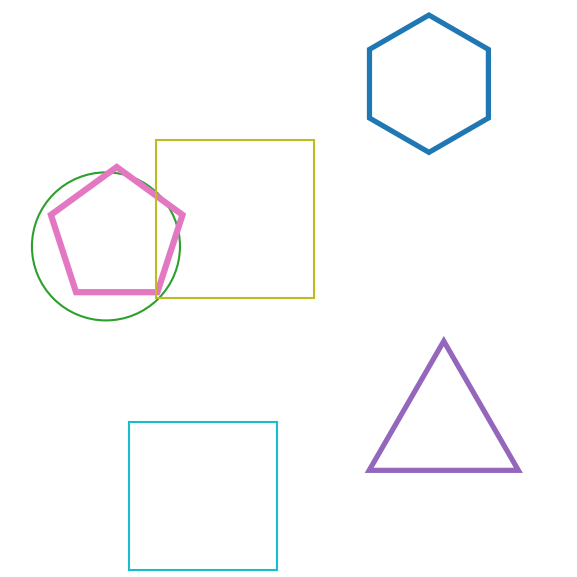[{"shape": "hexagon", "thickness": 2.5, "radius": 0.59, "center": [0.743, 0.854]}, {"shape": "circle", "thickness": 1, "radius": 0.64, "center": [0.183, 0.572]}, {"shape": "triangle", "thickness": 2.5, "radius": 0.75, "center": [0.768, 0.259]}, {"shape": "pentagon", "thickness": 3, "radius": 0.6, "center": [0.202, 0.59]}, {"shape": "square", "thickness": 1, "radius": 0.68, "center": [0.407, 0.62]}, {"shape": "square", "thickness": 1, "radius": 0.64, "center": [0.351, 0.14]}]